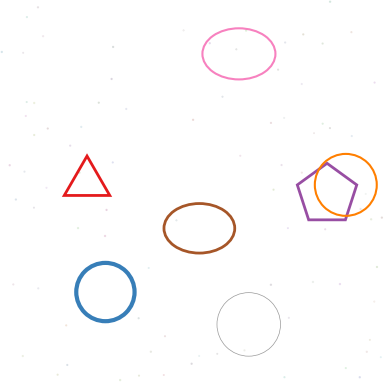[{"shape": "triangle", "thickness": 2, "radius": 0.34, "center": [0.226, 0.526]}, {"shape": "circle", "thickness": 3, "radius": 0.38, "center": [0.274, 0.241]}, {"shape": "pentagon", "thickness": 2, "radius": 0.41, "center": [0.849, 0.495]}, {"shape": "circle", "thickness": 1.5, "radius": 0.4, "center": [0.898, 0.52]}, {"shape": "oval", "thickness": 2, "radius": 0.46, "center": [0.518, 0.407]}, {"shape": "oval", "thickness": 1.5, "radius": 0.47, "center": [0.621, 0.86]}, {"shape": "circle", "thickness": 0.5, "radius": 0.41, "center": [0.646, 0.157]}]